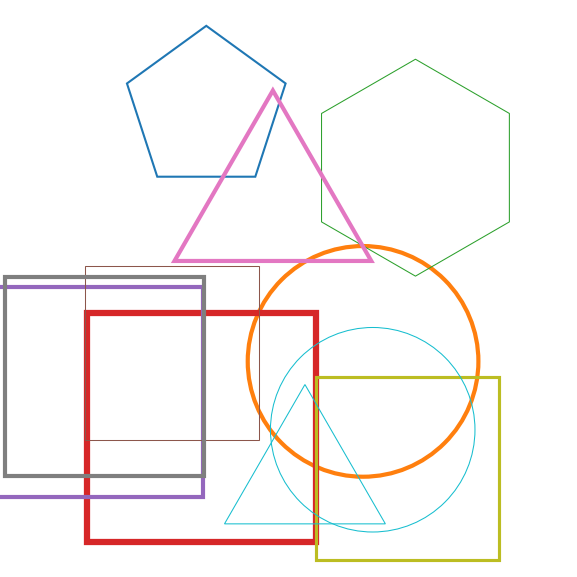[{"shape": "pentagon", "thickness": 1, "radius": 0.72, "center": [0.357, 0.81]}, {"shape": "circle", "thickness": 2, "radius": 1.0, "center": [0.629, 0.373]}, {"shape": "hexagon", "thickness": 0.5, "radius": 0.94, "center": [0.719, 0.709]}, {"shape": "square", "thickness": 3, "radius": 0.99, "center": [0.349, 0.259]}, {"shape": "square", "thickness": 2, "radius": 0.91, "center": [0.17, 0.32]}, {"shape": "square", "thickness": 0.5, "radius": 0.75, "center": [0.298, 0.388]}, {"shape": "triangle", "thickness": 2, "radius": 0.98, "center": [0.473, 0.646]}, {"shape": "square", "thickness": 2, "radius": 0.86, "center": [0.181, 0.348]}, {"shape": "square", "thickness": 1.5, "radius": 0.79, "center": [0.706, 0.188]}, {"shape": "triangle", "thickness": 0.5, "radius": 0.8, "center": [0.528, 0.172]}, {"shape": "circle", "thickness": 0.5, "radius": 0.89, "center": [0.645, 0.255]}]